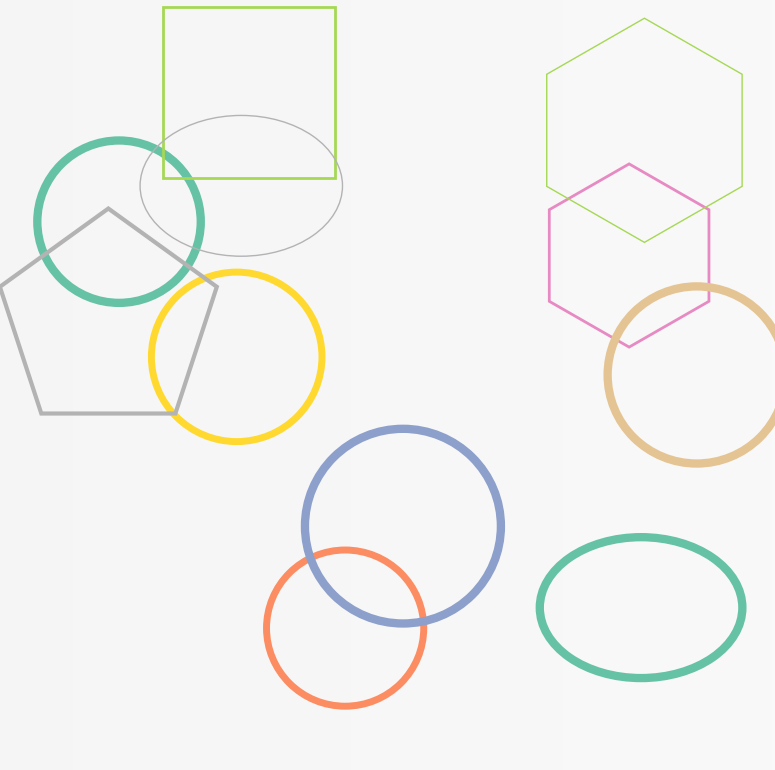[{"shape": "oval", "thickness": 3, "radius": 0.65, "center": [0.827, 0.211]}, {"shape": "circle", "thickness": 3, "radius": 0.53, "center": [0.154, 0.712]}, {"shape": "circle", "thickness": 2.5, "radius": 0.51, "center": [0.445, 0.184]}, {"shape": "circle", "thickness": 3, "radius": 0.63, "center": [0.52, 0.317]}, {"shape": "hexagon", "thickness": 1, "radius": 0.59, "center": [0.812, 0.668]}, {"shape": "square", "thickness": 1, "radius": 0.55, "center": [0.322, 0.879]}, {"shape": "hexagon", "thickness": 0.5, "radius": 0.73, "center": [0.832, 0.831]}, {"shape": "circle", "thickness": 2.5, "radius": 0.55, "center": [0.305, 0.537]}, {"shape": "circle", "thickness": 3, "radius": 0.58, "center": [0.899, 0.513]}, {"shape": "pentagon", "thickness": 1.5, "radius": 0.74, "center": [0.14, 0.582]}, {"shape": "oval", "thickness": 0.5, "radius": 0.65, "center": [0.311, 0.759]}]